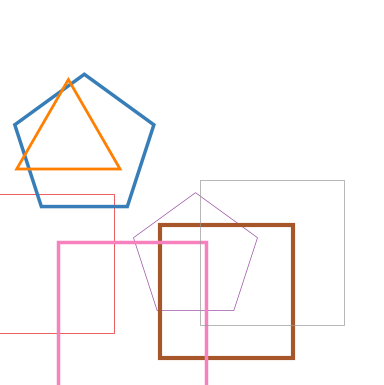[{"shape": "square", "thickness": 0.5, "radius": 0.9, "center": [0.115, 0.316]}, {"shape": "pentagon", "thickness": 2.5, "radius": 0.95, "center": [0.219, 0.617]}, {"shape": "pentagon", "thickness": 0.5, "radius": 0.85, "center": [0.508, 0.33]}, {"shape": "triangle", "thickness": 2, "radius": 0.77, "center": [0.178, 0.638]}, {"shape": "square", "thickness": 3, "radius": 0.86, "center": [0.589, 0.243]}, {"shape": "square", "thickness": 2.5, "radius": 0.96, "center": [0.343, 0.18]}, {"shape": "square", "thickness": 0.5, "radius": 0.94, "center": [0.706, 0.344]}]